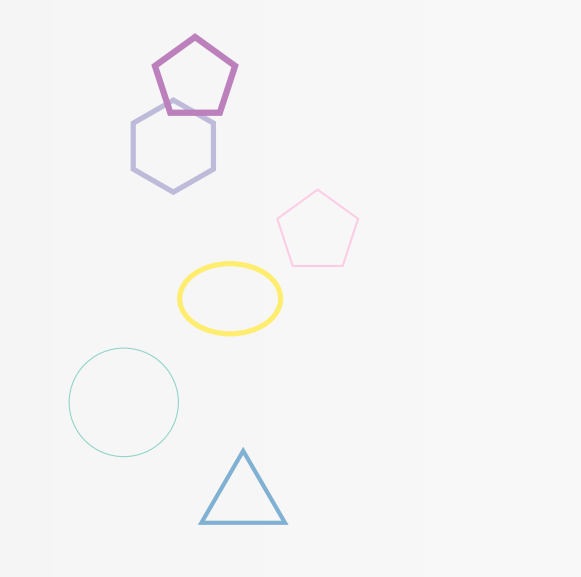[{"shape": "circle", "thickness": 0.5, "radius": 0.47, "center": [0.213, 0.302]}, {"shape": "hexagon", "thickness": 2.5, "radius": 0.4, "center": [0.298, 0.746]}, {"shape": "triangle", "thickness": 2, "radius": 0.42, "center": [0.418, 0.135]}, {"shape": "pentagon", "thickness": 1, "radius": 0.37, "center": [0.547, 0.598]}, {"shape": "pentagon", "thickness": 3, "radius": 0.36, "center": [0.336, 0.863]}, {"shape": "oval", "thickness": 2.5, "radius": 0.43, "center": [0.396, 0.482]}]